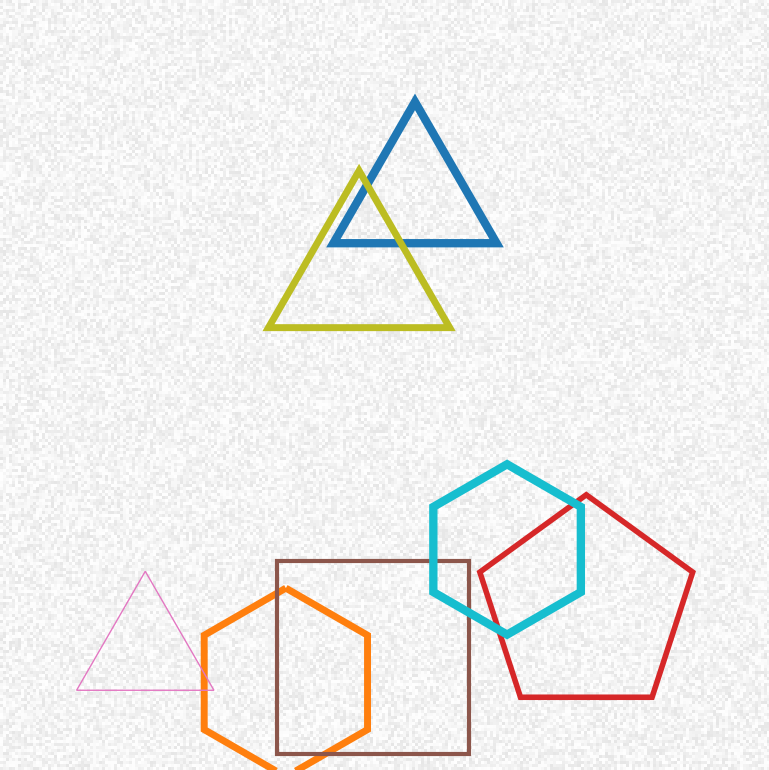[{"shape": "triangle", "thickness": 3, "radius": 0.61, "center": [0.539, 0.745]}, {"shape": "hexagon", "thickness": 2.5, "radius": 0.61, "center": [0.371, 0.114]}, {"shape": "pentagon", "thickness": 2, "radius": 0.73, "center": [0.761, 0.212]}, {"shape": "square", "thickness": 1.5, "radius": 0.63, "center": [0.484, 0.146]}, {"shape": "triangle", "thickness": 0.5, "radius": 0.51, "center": [0.189, 0.155]}, {"shape": "triangle", "thickness": 2.5, "radius": 0.68, "center": [0.466, 0.642]}, {"shape": "hexagon", "thickness": 3, "radius": 0.55, "center": [0.659, 0.286]}]